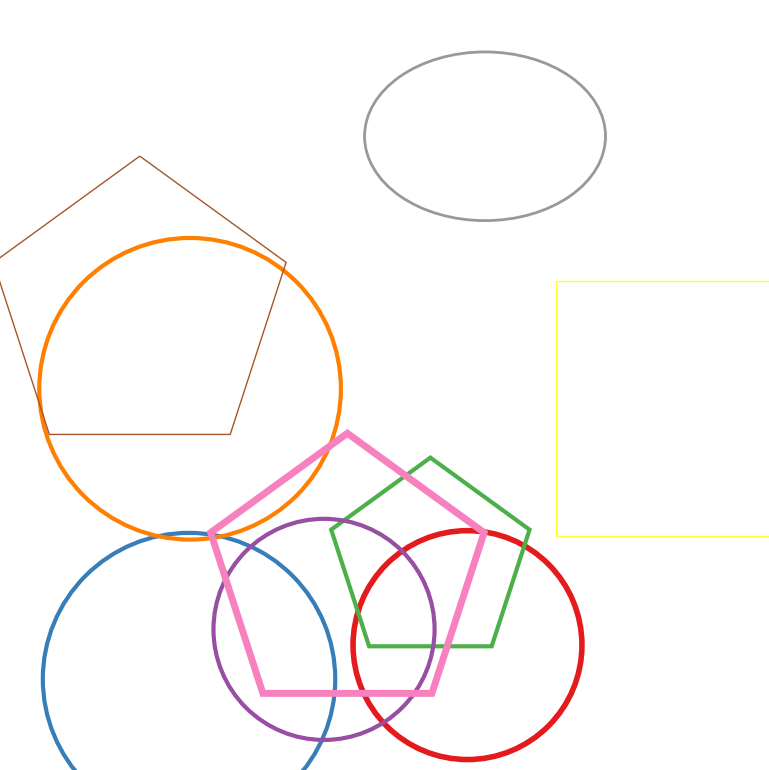[{"shape": "circle", "thickness": 2, "radius": 0.74, "center": [0.607, 0.162]}, {"shape": "circle", "thickness": 1.5, "radius": 0.95, "center": [0.245, 0.118]}, {"shape": "pentagon", "thickness": 1.5, "radius": 0.68, "center": [0.559, 0.27]}, {"shape": "circle", "thickness": 1.5, "radius": 0.72, "center": [0.421, 0.183]}, {"shape": "circle", "thickness": 1.5, "radius": 0.98, "center": [0.247, 0.495]}, {"shape": "square", "thickness": 0.5, "radius": 0.83, "center": [0.887, 0.469]}, {"shape": "pentagon", "thickness": 0.5, "radius": 1.0, "center": [0.182, 0.597]}, {"shape": "pentagon", "thickness": 2.5, "radius": 0.93, "center": [0.451, 0.251]}, {"shape": "oval", "thickness": 1, "radius": 0.78, "center": [0.63, 0.823]}]